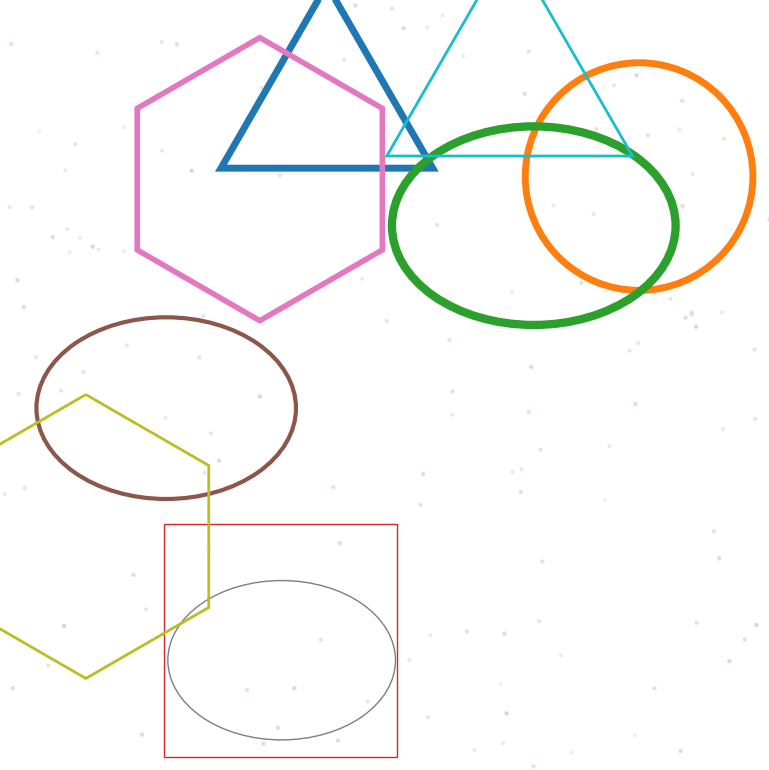[{"shape": "triangle", "thickness": 2.5, "radius": 0.79, "center": [0.424, 0.861]}, {"shape": "circle", "thickness": 2.5, "radius": 0.74, "center": [0.83, 0.771]}, {"shape": "oval", "thickness": 3, "radius": 0.92, "center": [0.693, 0.707]}, {"shape": "square", "thickness": 0.5, "radius": 0.76, "center": [0.364, 0.168]}, {"shape": "oval", "thickness": 1.5, "radius": 0.84, "center": [0.216, 0.47]}, {"shape": "hexagon", "thickness": 2, "radius": 0.92, "center": [0.337, 0.767]}, {"shape": "oval", "thickness": 0.5, "radius": 0.74, "center": [0.366, 0.143]}, {"shape": "hexagon", "thickness": 1, "radius": 0.92, "center": [0.111, 0.303]}, {"shape": "triangle", "thickness": 1, "radius": 0.92, "center": [0.662, 0.89]}]